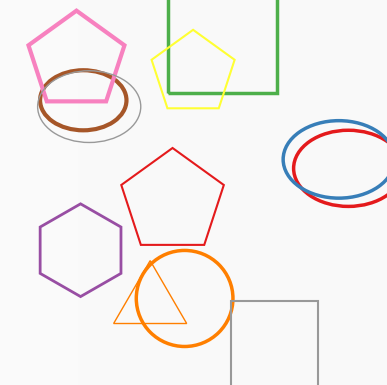[{"shape": "oval", "thickness": 2.5, "radius": 0.71, "center": [0.899, 0.563]}, {"shape": "pentagon", "thickness": 1.5, "radius": 0.7, "center": [0.445, 0.476]}, {"shape": "oval", "thickness": 2.5, "radius": 0.72, "center": [0.874, 0.586]}, {"shape": "square", "thickness": 2.5, "radius": 0.7, "center": [0.575, 0.898]}, {"shape": "hexagon", "thickness": 2, "radius": 0.6, "center": [0.208, 0.35]}, {"shape": "circle", "thickness": 2.5, "radius": 0.62, "center": [0.476, 0.225]}, {"shape": "triangle", "thickness": 1, "radius": 0.54, "center": [0.388, 0.214]}, {"shape": "pentagon", "thickness": 1.5, "radius": 0.56, "center": [0.498, 0.81]}, {"shape": "oval", "thickness": 3, "radius": 0.56, "center": [0.215, 0.74]}, {"shape": "pentagon", "thickness": 3, "radius": 0.65, "center": [0.197, 0.842]}, {"shape": "square", "thickness": 1.5, "radius": 0.56, "center": [0.709, 0.105]}, {"shape": "oval", "thickness": 1, "radius": 0.67, "center": [0.23, 0.723]}]